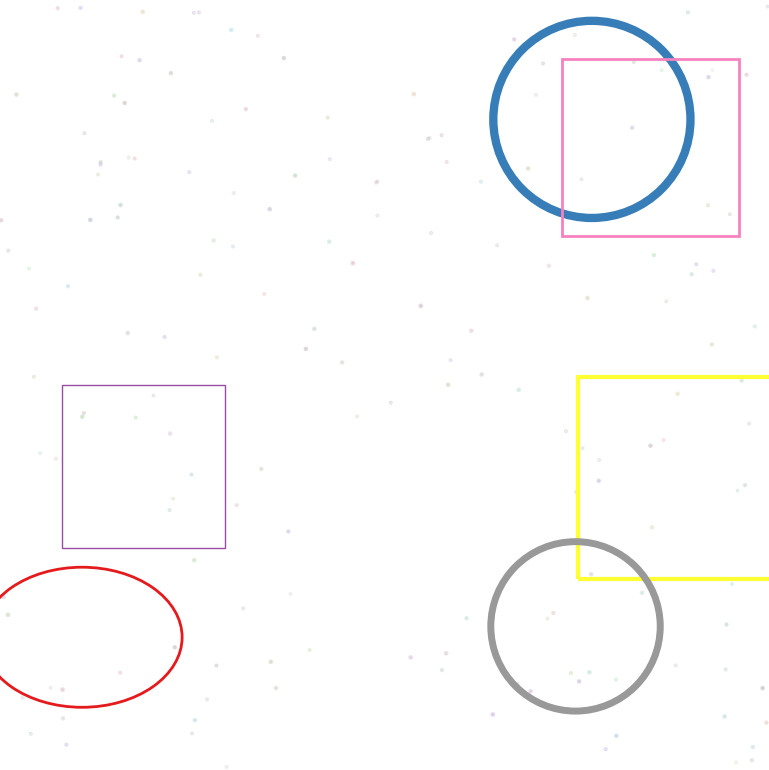[{"shape": "oval", "thickness": 1, "radius": 0.65, "center": [0.107, 0.172]}, {"shape": "circle", "thickness": 3, "radius": 0.64, "center": [0.769, 0.845]}, {"shape": "square", "thickness": 0.5, "radius": 0.53, "center": [0.187, 0.394]}, {"shape": "square", "thickness": 1.5, "radius": 0.65, "center": [0.882, 0.379]}, {"shape": "square", "thickness": 1, "radius": 0.57, "center": [0.845, 0.808]}, {"shape": "circle", "thickness": 2.5, "radius": 0.55, "center": [0.747, 0.187]}]